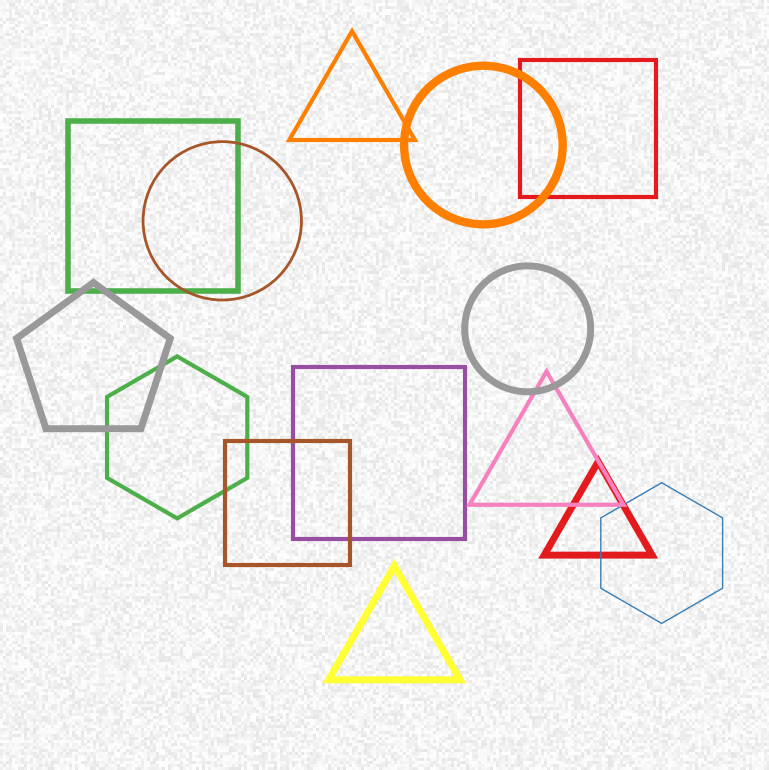[{"shape": "square", "thickness": 1.5, "radius": 0.44, "center": [0.763, 0.833]}, {"shape": "triangle", "thickness": 2.5, "radius": 0.4, "center": [0.777, 0.32]}, {"shape": "hexagon", "thickness": 0.5, "radius": 0.46, "center": [0.859, 0.282]}, {"shape": "square", "thickness": 2, "radius": 0.55, "center": [0.199, 0.732]}, {"shape": "hexagon", "thickness": 1.5, "radius": 0.53, "center": [0.23, 0.432]}, {"shape": "square", "thickness": 1.5, "radius": 0.56, "center": [0.492, 0.412]}, {"shape": "triangle", "thickness": 1.5, "radius": 0.47, "center": [0.457, 0.865]}, {"shape": "circle", "thickness": 3, "radius": 0.51, "center": [0.628, 0.812]}, {"shape": "triangle", "thickness": 2.5, "radius": 0.49, "center": [0.512, 0.166]}, {"shape": "square", "thickness": 1.5, "radius": 0.4, "center": [0.373, 0.347]}, {"shape": "circle", "thickness": 1, "radius": 0.51, "center": [0.289, 0.713]}, {"shape": "triangle", "thickness": 1.5, "radius": 0.58, "center": [0.71, 0.402]}, {"shape": "circle", "thickness": 2.5, "radius": 0.41, "center": [0.685, 0.573]}, {"shape": "pentagon", "thickness": 2.5, "radius": 0.52, "center": [0.121, 0.528]}]